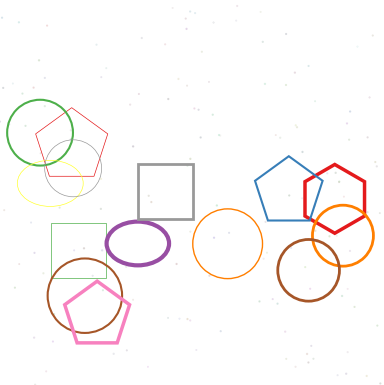[{"shape": "pentagon", "thickness": 0.5, "radius": 0.49, "center": [0.186, 0.622]}, {"shape": "hexagon", "thickness": 2.5, "radius": 0.45, "center": [0.87, 0.483]}, {"shape": "pentagon", "thickness": 1.5, "radius": 0.46, "center": [0.75, 0.502]}, {"shape": "square", "thickness": 0.5, "radius": 0.36, "center": [0.204, 0.349]}, {"shape": "circle", "thickness": 1.5, "radius": 0.43, "center": [0.104, 0.655]}, {"shape": "oval", "thickness": 3, "radius": 0.41, "center": [0.358, 0.368]}, {"shape": "circle", "thickness": 1, "radius": 0.45, "center": [0.591, 0.367]}, {"shape": "circle", "thickness": 2, "radius": 0.4, "center": [0.891, 0.388]}, {"shape": "oval", "thickness": 0.5, "radius": 0.43, "center": [0.131, 0.524]}, {"shape": "circle", "thickness": 2, "radius": 0.4, "center": [0.802, 0.298]}, {"shape": "circle", "thickness": 1.5, "radius": 0.48, "center": [0.22, 0.232]}, {"shape": "pentagon", "thickness": 2.5, "radius": 0.44, "center": [0.252, 0.181]}, {"shape": "square", "thickness": 2, "radius": 0.35, "center": [0.43, 0.503]}, {"shape": "circle", "thickness": 0.5, "radius": 0.37, "center": [0.19, 0.563]}]